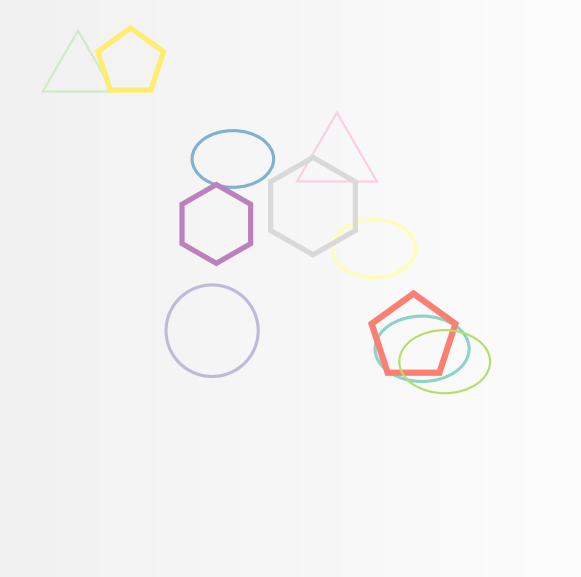[{"shape": "oval", "thickness": 1.5, "radius": 0.4, "center": [0.726, 0.395]}, {"shape": "oval", "thickness": 1.5, "radius": 0.36, "center": [0.643, 0.569]}, {"shape": "circle", "thickness": 1.5, "radius": 0.4, "center": [0.365, 0.426]}, {"shape": "pentagon", "thickness": 3, "radius": 0.38, "center": [0.711, 0.415]}, {"shape": "oval", "thickness": 1.5, "radius": 0.35, "center": [0.401, 0.724]}, {"shape": "oval", "thickness": 1, "radius": 0.39, "center": [0.765, 0.373]}, {"shape": "triangle", "thickness": 1, "radius": 0.4, "center": [0.58, 0.725]}, {"shape": "hexagon", "thickness": 2.5, "radius": 0.42, "center": [0.539, 0.642]}, {"shape": "hexagon", "thickness": 2.5, "radius": 0.34, "center": [0.372, 0.611]}, {"shape": "triangle", "thickness": 1, "radius": 0.35, "center": [0.134, 0.876]}, {"shape": "pentagon", "thickness": 2.5, "radius": 0.3, "center": [0.225, 0.891]}]